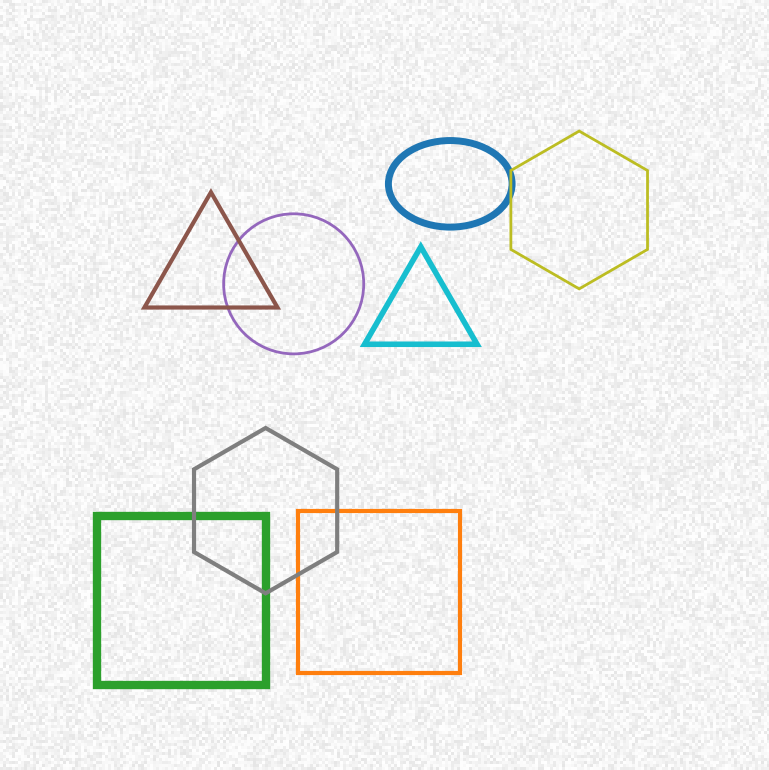[{"shape": "oval", "thickness": 2.5, "radius": 0.4, "center": [0.585, 0.761]}, {"shape": "square", "thickness": 1.5, "radius": 0.53, "center": [0.492, 0.231]}, {"shape": "square", "thickness": 3, "radius": 0.55, "center": [0.236, 0.221]}, {"shape": "circle", "thickness": 1, "radius": 0.45, "center": [0.381, 0.631]}, {"shape": "triangle", "thickness": 1.5, "radius": 0.5, "center": [0.274, 0.651]}, {"shape": "hexagon", "thickness": 1.5, "radius": 0.54, "center": [0.345, 0.337]}, {"shape": "hexagon", "thickness": 1, "radius": 0.51, "center": [0.752, 0.727]}, {"shape": "triangle", "thickness": 2, "radius": 0.42, "center": [0.546, 0.595]}]